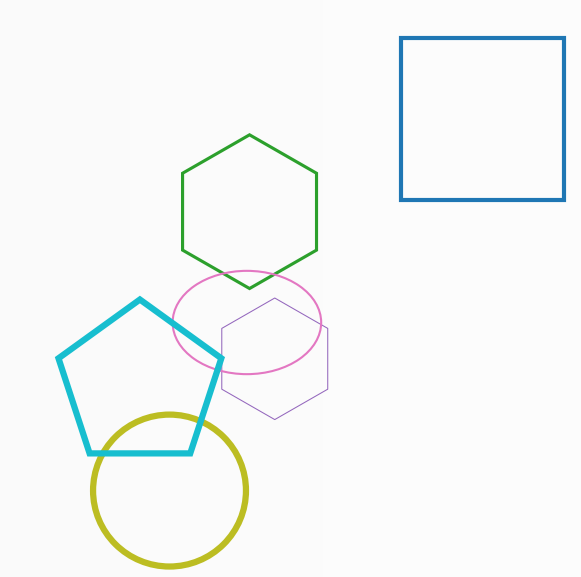[{"shape": "square", "thickness": 2, "radius": 0.7, "center": [0.83, 0.794]}, {"shape": "hexagon", "thickness": 1.5, "radius": 0.67, "center": [0.429, 0.633]}, {"shape": "hexagon", "thickness": 0.5, "radius": 0.53, "center": [0.473, 0.378]}, {"shape": "oval", "thickness": 1, "radius": 0.64, "center": [0.425, 0.441]}, {"shape": "circle", "thickness": 3, "radius": 0.66, "center": [0.292, 0.15]}, {"shape": "pentagon", "thickness": 3, "radius": 0.74, "center": [0.241, 0.333]}]